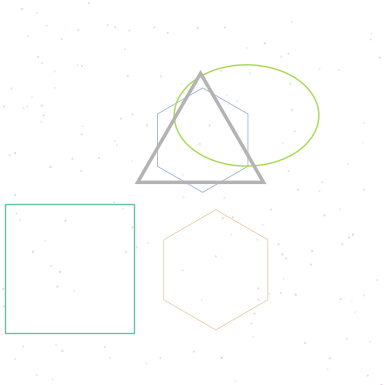[{"shape": "square", "thickness": 1, "radius": 0.84, "center": [0.181, 0.303]}, {"shape": "hexagon", "thickness": 0.5, "radius": 0.68, "center": [0.526, 0.636]}, {"shape": "oval", "thickness": 1, "radius": 0.94, "center": [0.64, 0.7]}, {"shape": "hexagon", "thickness": 0.5, "radius": 0.78, "center": [0.56, 0.299]}, {"shape": "triangle", "thickness": 2.5, "radius": 0.94, "center": [0.521, 0.621]}]